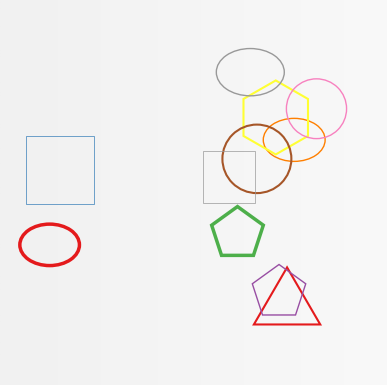[{"shape": "oval", "thickness": 2.5, "radius": 0.38, "center": [0.128, 0.364]}, {"shape": "triangle", "thickness": 1.5, "radius": 0.49, "center": [0.741, 0.207]}, {"shape": "square", "thickness": 0.5, "radius": 0.44, "center": [0.154, 0.558]}, {"shape": "pentagon", "thickness": 2.5, "radius": 0.35, "center": [0.613, 0.393]}, {"shape": "pentagon", "thickness": 1, "radius": 0.36, "center": [0.72, 0.241]}, {"shape": "oval", "thickness": 1, "radius": 0.4, "center": [0.759, 0.637]}, {"shape": "hexagon", "thickness": 1.5, "radius": 0.48, "center": [0.712, 0.695]}, {"shape": "circle", "thickness": 1.5, "radius": 0.44, "center": [0.663, 0.587]}, {"shape": "circle", "thickness": 1, "radius": 0.39, "center": [0.817, 0.718]}, {"shape": "oval", "thickness": 1, "radius": 0.44, "center": [0.646, 0.813]}, {"shape": "square", "thickness": 0.5, "radius": 0.34, "center": [0.591, 0.541]}]